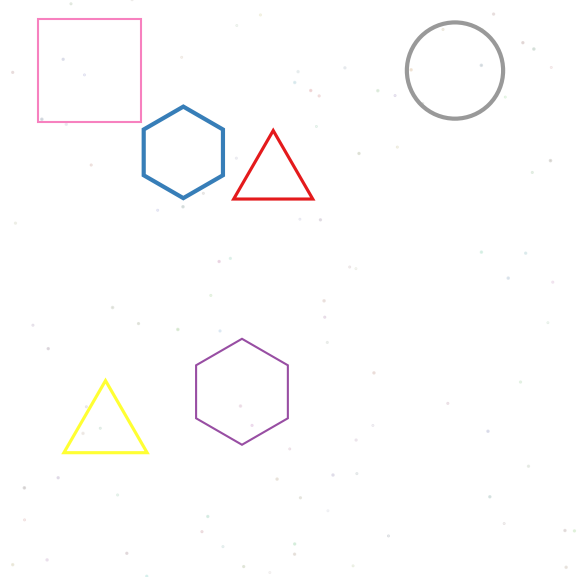[{"shape": "triangle", "thickness": 1.5, "radius": 0.4, "center": [0.473, 0.694]}, {"shape": "hexagon", "thickness": 2, "radius": 0.4, "center": [0.317, 0.735]}, {"shape": "hexagon", "thickness": 1, "radius": 0.46, "center": [0.419, 0.321]}, {"shape": "triangle", "thickness": 1.5, "radius": 0.42, "center": [0.183, 0.257]}, {"shape": "square", "thickness": 1, "radius": 0.44, "center": [0.155, 0.877]}, {"shape": "circle", "thickness": 2, "radius": 0.42, "center": [0.788, 0.877]}]